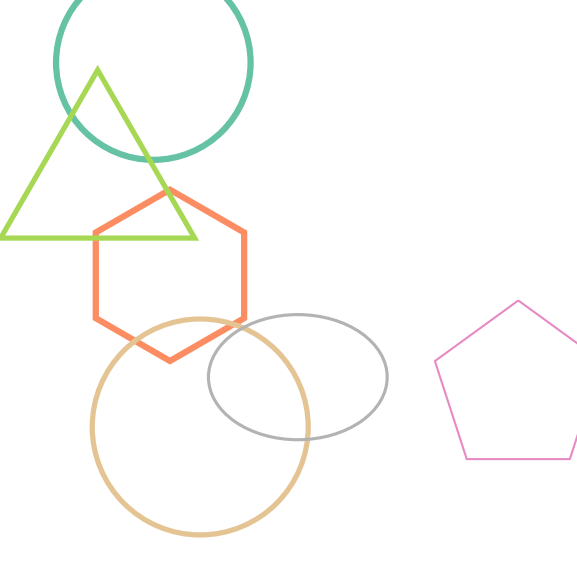[{"shape": "circle", "thickness": 3, "radius": 0.84, "center": [0.265, 0.891]}, {"shape": "hexagon", "thickness": 3, "radius": 0.74, "center": [0.294, 0.522]}, {"shape": "pentagon", "thickness": 1, "radius": 0.76, "center": [0.897, 0.327]}, {"shape": "triangle", "thickness": 2.5, "radius": 0.97, "center": [0.169, 0.684]}, {"shape": "circle", "thickness": 2.5, "radius": 0.93, "center": [0.347, 0.26]}, {"shape": "oval", "thickness": 1.5, "radius": 0.77, "center": [0.516, 0.346]}]